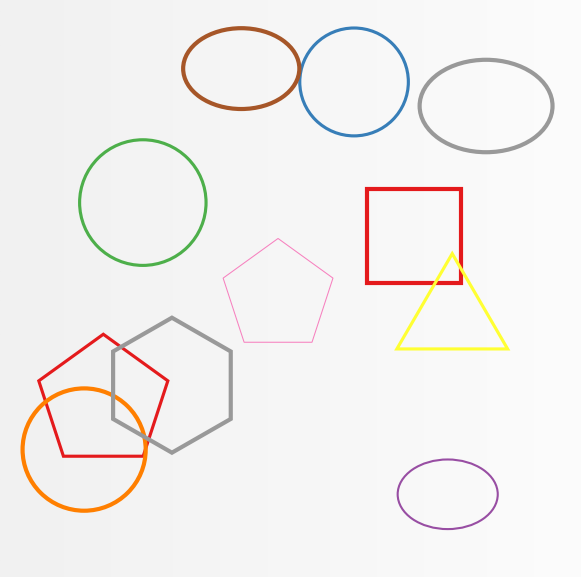[{"shape": "square", "thickness": 2, "radius": 0.4, "center": [0.713, 0.591]}, {"shape": "pentagon", "thickness": 1.5, "radius": 0.58, "center": [0.178, 0.304]}, {"shape": "circle", "thickness": 1.5, "radius": 0.47, "center": [0.609, 0.857]}, {"shape": "circle", "thickness": 1.5, "radius": 0.54, "center": [0.246, 0.648]}, {"shape": "oval", "thickness": 1, "radius": 0.43, "center": [0.77, 0.143]}, {"shape": "circle", "thickness": 2, "radius": 0.53, "center": [0.145, 0.221]}, {"shape": "triangle", "thickness": 1.5, "radius": 0.55, "center": [0.778, 0.45]}, {"shape": "oval", "thickness": 2, "radius": 0.5, "center": [0.415, 0.88]}, {"shape": "pentagon", "thickness": 0.5, "radius": 0.5, "center": [0.478, 0.487]}, {"shape": "hexagon", "thickness": 2, "radius": 0.58, "center": [0.296, 0.332]}, {"shape": "oval", "thickness": 2, "radius": 0.57, "center": [0.836, 0.816]}]